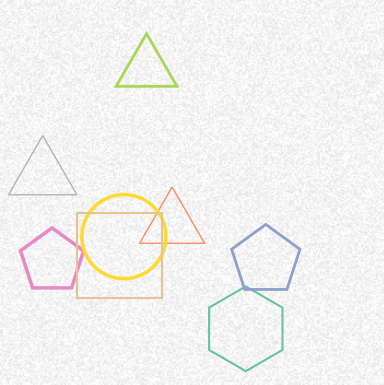[{"shape": "hexagon", "thickness": 1.5, "radius": 0.55, "center": [0.638, 0.146]}, {"shape": "triangle", "thickness": 1, "radius": 0.49, "center": [0.447, 0.417]}, {"shape": "pentagon", "thickness": 2, "radius": 0.47, "center": [0.69, 0.324]}, {"shape": "pentagon", "thickness": 2.5, "radius": 0.43, "center": [0.135, 0.322]}, {"shape": "triangle", "thickness": 2, "radius": 0.46, "center": [0.381, 0.821]}, {"shape": "circle", "thickness": 2.5, "radius": 0.55, "center": [0.322, 0.385]}, {"shape": "square", "thickness": 1.5, "radius": 0.55, "center": [0.31, 0.336]}, {"shape": "triangle", "thickness": 1, "radius": 0.51, "center": [0.111, 0.545]}]